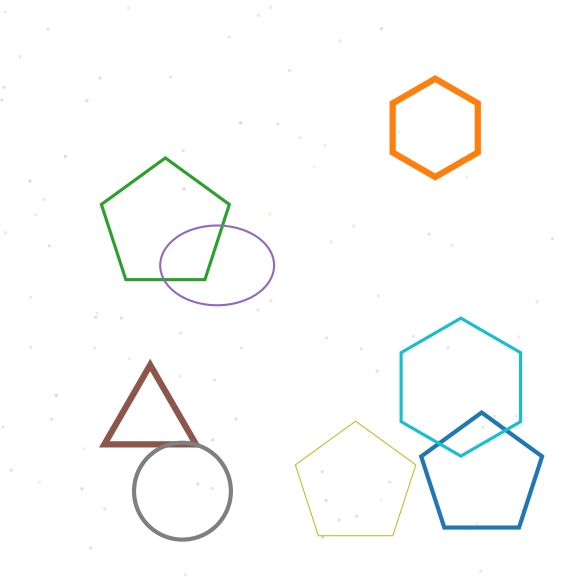[{"shape": "pentagon", "thickness": 2, "radius": 0.55, "center": [0.834, 0.175]}, {"shape": "hexagon", "thickness": 3, "radius": 0.43, "center": [0.754, 0.778]}, {"shape": "pentagon", "thickness": 1.5, "radius": 0.58, "center": [0.286, 0.609]}, {"shape": "oval", "thickness": 1, "radius": 0.49, "center": [0.376, 0.54]}, {"shape": "triangle", "thickness": 3, "radius": 0.46, "center": [0.26, 0.275]}, {"shape": "circle", "thickness": 2, "radius": 0.42, "center": [0.316, 0.149]}, {"shape": "pentagon", "thickness": 0.5, "radius": 0.55, "center": [0.616, 0.16]}, {"shape": "hexagon", "thickness": 1.5, "radius": 0.6, "center": [0.798, 0.329]}]